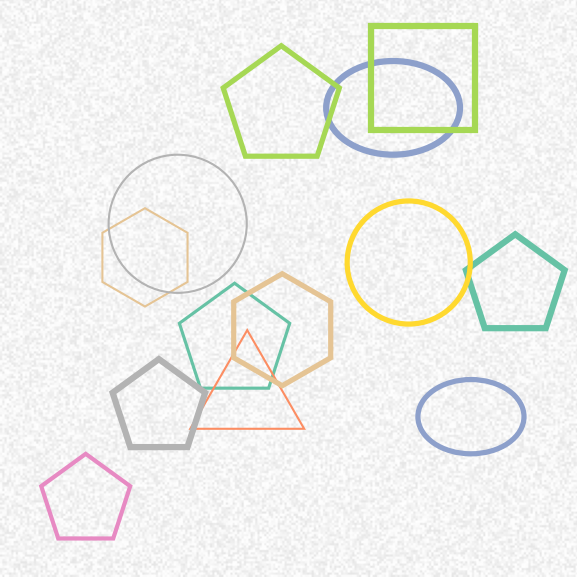[{"shape": "pentagon", "thickness": 1.5, "radius": 0.5, "center": [0.406, 0.408]}, {"shape": "pentagon", "thickness": 3, "radius": 0.45, "center": [0.892, 0.504]}, {"shape": "triangle", "thickness": 1, "radius": 0.57, "center": [0.428, 0.314]}, {"shape": "oval", "thickness": 2.5, "radius": 0.46, "center": [0.816, 0.278]}, {"shape": "oval", "thickness": 3, "radius": 0.58, "center": [0.681, 0.812]}, {"shape": "pentagon", "thickness": 2, "radius": 0.41, "center": [0.148, 0.132]}, {"shape": "pentagon", "thickness": 2.5, "radius": 0.53, "center": [0.487, 0.814]}, {"shape": "square", "thickness": 3, "radius": 0.45, "center": [0.733, 0.864]}, {"shape": "circle", "thickness": 2.5, "radius": 0.53, "center": [0.708, 0.545]}, {"shape": "hexagon", "thickness": 2.5, "radius": 0.48, "center": [0.489, 0.428]}, {"shape": "hexagon", "thickness": 1, "radius": 0.43, "center": [0.251, 0.553]}, {"shape": "pentagon", "thickness": 3, "radius": 0.42, "center": [0.275, 0.293]}, {"shape": "circle", "thickness": 1, "radius": 0.6, "center": [0.308, 0.612]}]